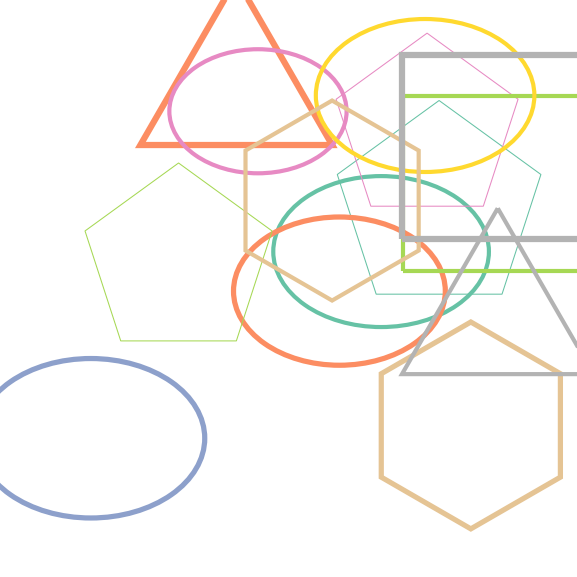[{"shape": "oval", "thickness": 2, "radius": 0.93, "center": [0.66, 0.564]}, {"shape": "pentagon", "thickness": 0.5, "radius": 0.93, "center": [0.76, 0.64]}, {"shape": "triangle", "thickness": 3, "radius": 0.96, "center": [0.409, 0.844]}, {"shape": "oval", "thickness": 2.5, "radius": 0.92, "center": [0.588, 0.495]}, {"shape": "oval", "thickness": 2.5, "radius": 0.99, "center": [0.157, 0.24]}, {"shape": "oval", "thickness": 2, "radius": 0.77, "center": [0.447, 0.806]}, {"shape": "pentagon", "thickness": 0.5, "radius": 0.83, "center": [0.74, 0.776]}, {"shape": "pentagon", "thickness": 0.5, "radius": 0.85, "center": [0.309, 0.547]}, {"shape": "square", "thickness": 2, "radius": 0.76, "center": [0.851, 0.681]}, {"shape": "oval", "thickness": 2, "radius": 0.95, "center": [0.736, 0.834]}, {"shape": "hexagon", "thickness": 2, "radius": 0.87, "center": [0.575, 0.652]}, {"shape": "hexagon", "thickness": 2.5, "radius": 0.9, "center": [0.815, 0.262]}, {"shape": "square", "thickness": 3, "radius": 0.8, "center": [0.855, 0.745]}, {"shape": "triangle", "thickness": 2, "radius": 0.96, "center": [0.862, 0.447]}]